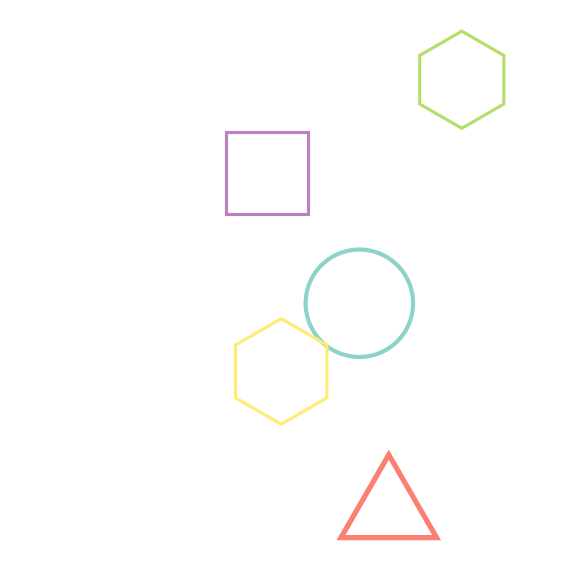[{"shape": "circle", "thickness": 2, "radius": 0.47, "center": [0.622, 0.474]}, {"shape": "triangle", "thickness": 2.5, "radius": 0.48, "center": [0.673, 0.116]}, {"shape": "hexagon", "thickness": 1.5, "radius": 0.42, "center": [0.8, 0.861]}, {"shape": "square", "thickness": 1.5, "radius": 0.36, "center": [0.462, 0.699]}, {"shape": "hexagon", "thickness": 1.5, "radius": 0.46, "center": [0.487, 0.356]}]